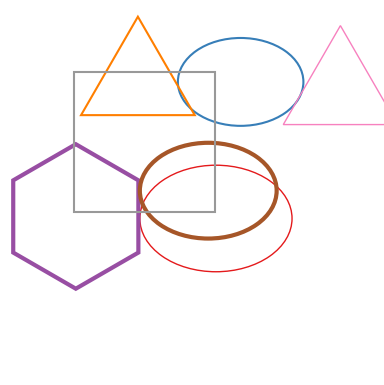[{"shape": "oval", "thickness": 1, "radius": 0.99, "center": [0.561, 0.433]}, {"shape": "oval", "thickness": 1.5, "radius": 0.82, "center": [0.625, 0.787]}, {"shape": "hexagon", "thickness": 3, "radius": 0.94, "center": [0.197, 0.438]}, {"shape": "triangle", "thickness": 1.5, "radius": 0.85, "center": [0.358, 0.786]}, {"shape": "oval", "thickness": 3, "radius": 0.89, "center": [0.541, 0.505]}, {"shape": "triangle", "thickness": 1, "radius": 0.86, "center": [0.884, 0.762]}, {"shape": "square", "thickness": 1.5, "radius": 0.91, "center": [0.375, 0.631]}]